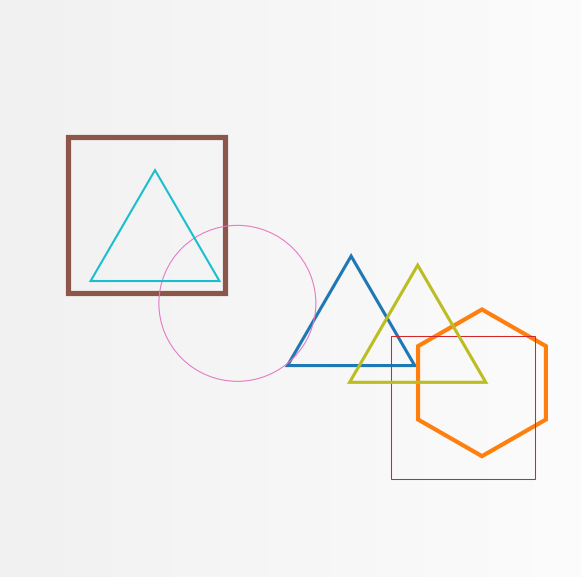[{"shape": "triangle", "thickness": 1.5, "radius": 0.63, "center": [0.604, 0.429]}, {"shape": "hexagon", "thickness": 2, "radius": 0.64, "center": [0.829, 0.336]}, {"shape": "square", "thickness": 0.5, "radius": 0.62, "center": [0.797, 0.294]}, {"shape": "square", "thickness": 2.5, "radius": 0.68, "center": [0.252, 0.627]}, {"shape": "circle", "thickness": 0.5, "radius": 0.68, "center": [0.408, 0.474]}, {"shape": "triangle", "thickness": 1.5, "radius": 0.68, "center": [0.719, 0.405]}, {"shape": "triangle", "thickness": 1, "radius": 0.64, "center": [0.267, 0.577]}]